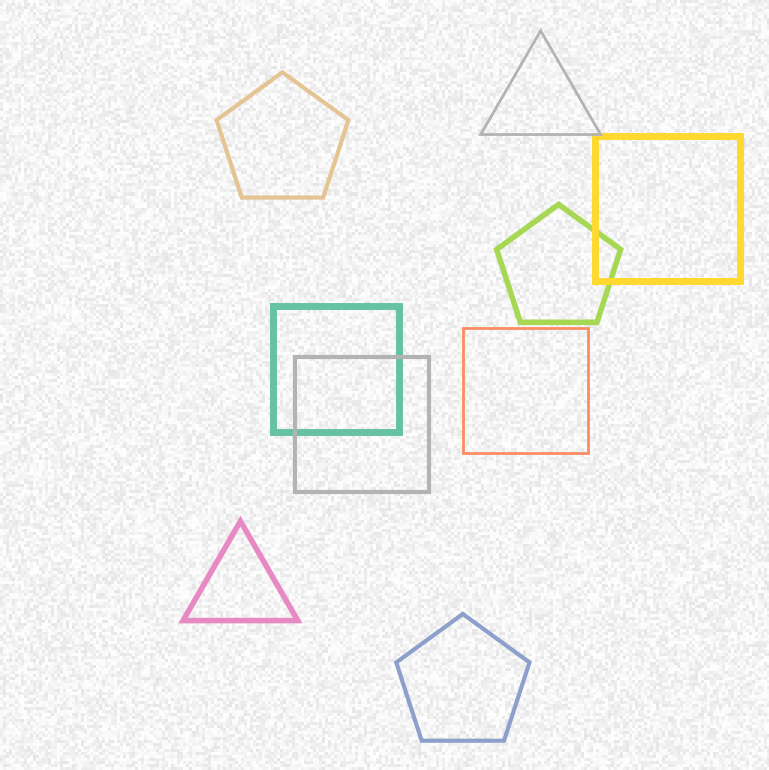[{"shape": "square", "thickness": 2.5, "radius": 0.41, "center": [0.436, 0.521]}, {"shape": "square", "thickness": 1, "radius": 0.4, "center": [0.682, 0.493]}, {"shape": "pentagon", "thickness": 1.5, "radius": 0.45, "center": [0.601, 0.112]}, {"shape": "triangle", "thickness": 2, "radius": 0.43, "center": [0.312, 0.237]}, {"shape": "pentagon", "thickness": 2, "radius": 0.42, "center": [0.726, 0.65]}, {"shape": "square", "thickness": 2.5, "radius": 0.47, "center": [0.867, 0.729]}, {"shape": "pentagon", "thickness": 1.5, "radius": 0.45, "center": [0.367, 0.816]}, {"shape": "square", "thickness": 1.5, "radius": 0.44, "center": [0.47, 0.448]}, {"shape": "triangle", "thickness": 1, "radius": 0.45, "center": [0.702, 0.87]}]